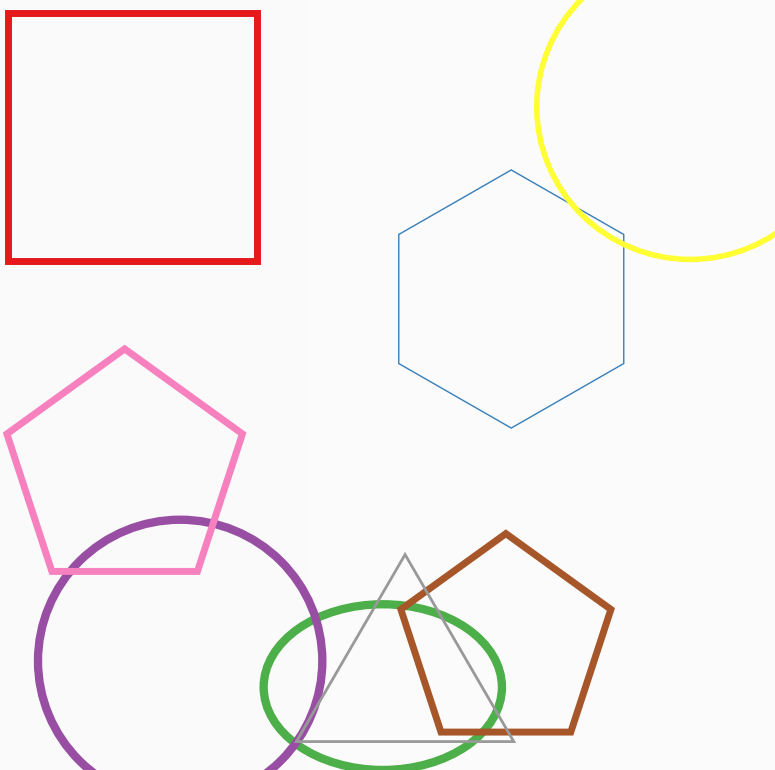[{"shape": "square", "thickness": 2.5, "radius": 0.8, "center": [0.171, 0.822]}, {"shape": "hexagon", "thickness": 0.5, "radius": 0.84, "center": [0.66, 0.612]}, {"shape": "oval", "thickness": 3, "radius": 0.77, "center": [0.494, 0.108]}, {"shape": "circle", "thickness": 3, "radius": 0.92, "center": [0.232, 0.142]}, {"shape": "circle", "thickness": 2, "radius": 0.99, "center": [0.891, 0.861]}, {"shape": "pentagon", "thickness": 2.5, "radius": 0.71, "center": [0.653, 0.165]}, {"shape": "pentagon", "thickness": 2.5, "radius": 0.8, "center": [0.161, 0.387]}, {"shape": "triangle", "thickness": 1, "radius": 0.81, "center": [0.523, 0.118]}]